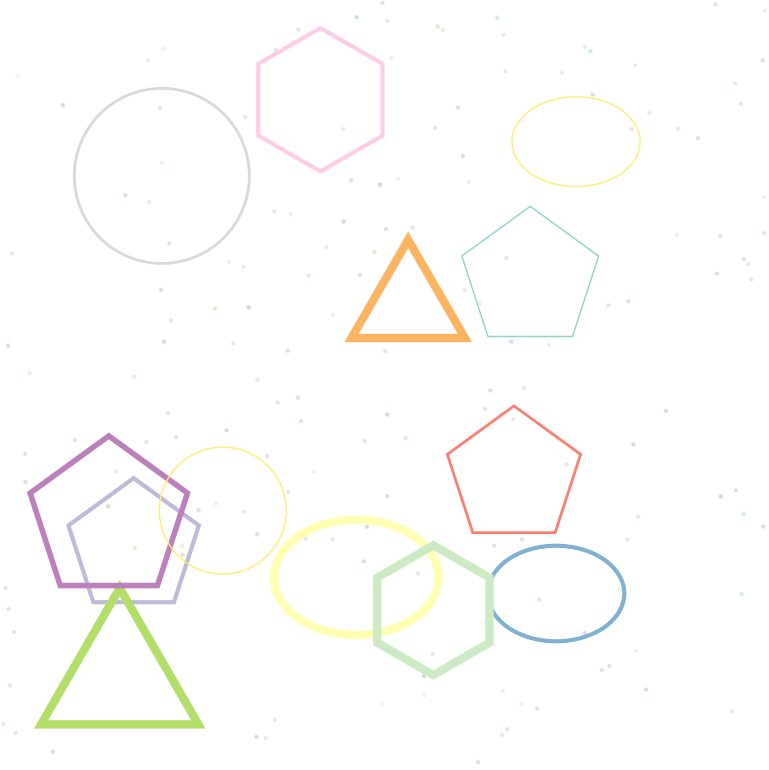[{"shape": "pentagon", "thickness": 0.5, "radius": 0.47, "center": [0.689, 0.639]}, {"shape": "oval", "thickness": 3, "radius": 0.53, "center": [0.463, 0.25]}, {"shape": "pentagon", "thickness": 1.5, "radius": 0.45, "center": [0.174, 0.29]}, {"shape": "pentagon", "thickness": 1, "radius": 0.45, "center": [0.668, 0.382]}, {"shape": "oval", "thickness": 1.5, "radius": 0.44, "center": [0.722, 0.229]}, {"shape": "triangle", "thickness": 3, "radius": 0.43, "center": [0.53, 0.604]}, {"shape": "triangle", "thickness": 3, "radius": 0.59, "center": [0.155, 0.118]}, {"shape": "hexagon", "thickness": 1.5, "radius": 0.47, "center": [0.416, 0.87]}, {"shape": "circle", "thickness": 1, "radius": 0.57, "center": [0.21, 0.772]}, {"shape": "pentagon", "thickness": 2, "radius": 0.54, "center": [0.141, 0.326]}, {"shape": "hexagon", "thickness": 3, "radius": 0.42, "center": [0.563, 0.208]}, {"shape": "circle", "thickness": 0.5, "radius": 0.41, "center": [0.289, 0.337]}, {"shape": "oval", "thickness": 0.5, "radius": 0.42, "center": [0.748, 0.816]}]